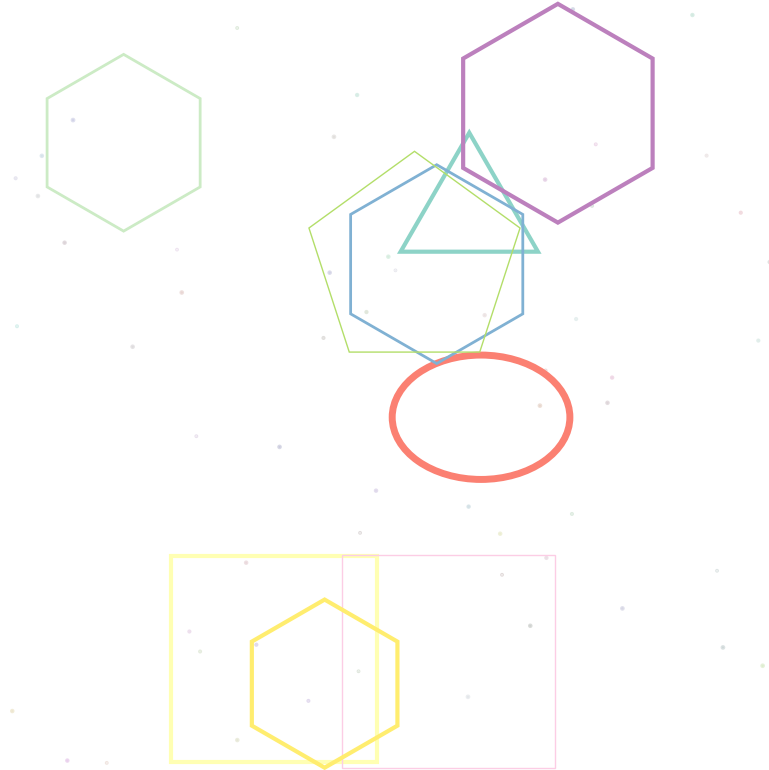[{"shape": "triangle", "thickness": 1.5, "radius": 0.51, "center": [0.609, 0.725]}, {"shape": "square", "thickness": 1.5, "radius": 0.67, "center": [0.356, 0.145]}, {"shape": "oval", "thickness": 2.5, "radius": 0.58, "center": [0.625, 0.458]}, {"shape": "hexagon", "thickness": 1, "radius": 0.65, "center": [0.567, 0.657]}, {"shape": "pentagon", "thickness": 0.5, "radius": 0.72, "center": [0.538, 0.659]}, {"shape": "square", "thickness": 0.5, "radius": 0.69, "center": [0.582, 0.14]}, {"shape": "hexagon", "thickness": 1.5, "radius": 0.71, "center": [0.725, 0.853]}, {"shape": "hexagon", "thickness": 1, "radius": 0.57, "center": [0.161, 0.815]}, {"shape": "hexagon", "thickness": 1.5, "radius": 0.55, "center": [0.422, 0.112]}]